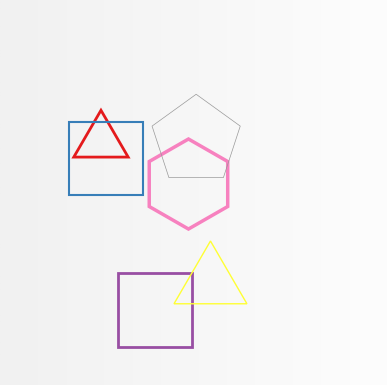[{"shape": "triangle", "thickness": 2, "radius": 0.41, "center": [0.261, 0.632]}, {"shape": "square", "thickness": 1.5, "radius": 0.48, "center": [0.273, 0.589]}, {"shape": "square", "thickness": 2, "radius": 0.48, "center": [0.399, 0.194]}, {"shape": "triangle", "thickness": 1, "radius": 0.54, "center": [0.543, 0.265]}, {"shape": "hexagon", "thickness": 2.5, "radius": 0.58, "center": [0.486, 0.522]}, {"shape": "pentagon", "thickness": 0.5, "radius": 0.6, "center": [0.506, 0.636]}]